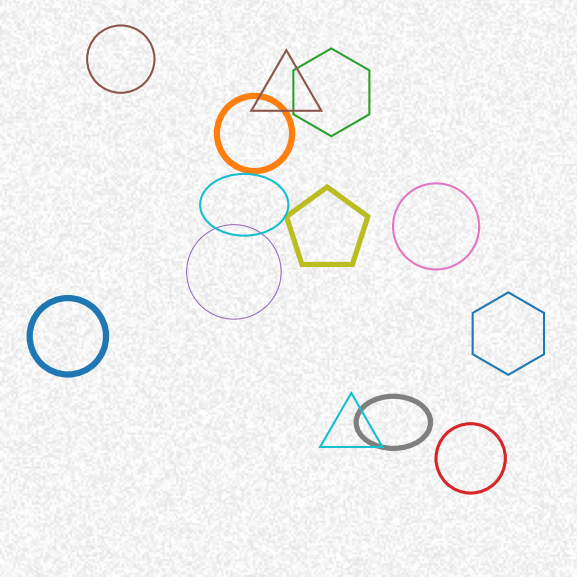[{"shape": "circle", "thickness": 3, "radius": 0.33, "center": [0.118, 0.417]}, {"shape": "hexagon", "thickness": 1, "radius": 0.36, "center": [0.88, 0.421]}, {"shape": "circle", "thickness": 3, "radius": 0.33, "center": [0.441, 0.768]}, {"shape": "hexagon", "thickness": 1, "radius": 0.38, "center": [0.574, 0.839]}, {"shape": "circle", "thickness": 1.5, "radius": 0.3, "center": [0.815, 0.205]}, {"shape": "circle", "thickness": 0.5, "radius": 0.41, "center": [0.405, 0.528]}, {"shape": "circle", "thickness": 1, "radius": 0.29, "center": [0.209, 0.897]}, {"shape": "triangle", "thickness": 1, "radius": 0.35, "center": [0.496, 0.842]}, {"shape": "circle", "thickness": 1, "radius": 0.37, "center": [0.755, 0.607]}, {"shape": "oval", "thickness": 2.5, "radius": 0.32, "center": [0.681, 0.268]}, {"shape": "pentagon", "thickness": 2.5, "radius": 0.37, "center": [0.567, 0.601]}, {"shape": "oval", "thickness": 1, "radius": 0.38, "center": [0.423, 0.645]}, {"shape": "triangle", "thickness": 1, "radius": 0.31, "center": [0.608, 0.256]}]